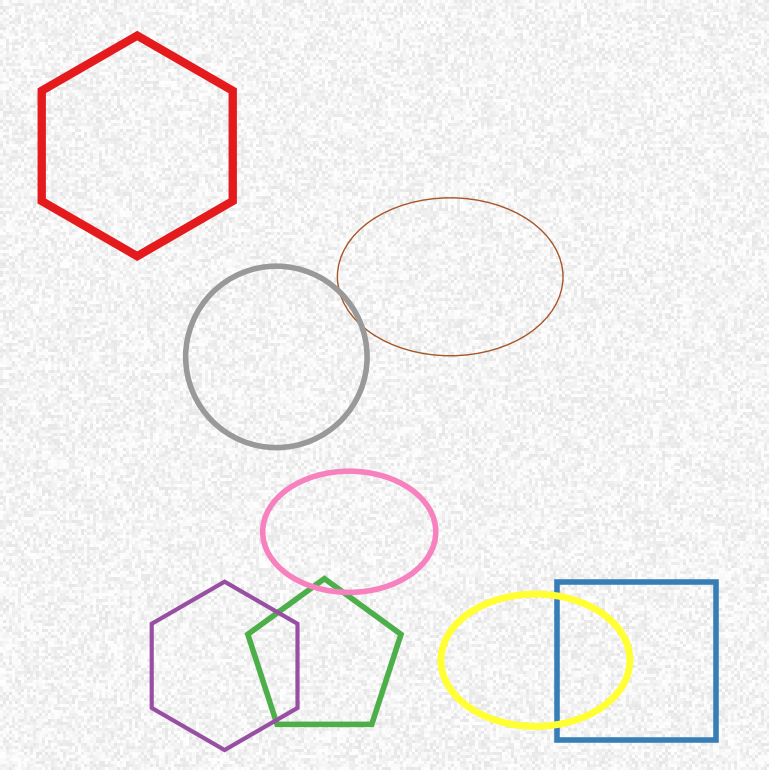[{"shape": "hexagon", "thickness": 3, "radius": 0.72, "center": [0.178, 0.811]}, {"shape": "square", "thickness": 2, "radius": 0.51, "center": [0.827, 0.141]}, {"shape": "pentagon", "thickness": 2, "radius": 0.52, "center": [0.421, 0.144]}, {"shape": "hexagon", "thickness": 1.5, "radius": 0.55, "center": [0.292, 0.135]}, {"shape": "oval", "thickness": 2.5, "radius": 0.61, "center": [0.695, 0.143]}, {"shape": "oval", "thickness": 0.5, "radius": 0.73, "center": [0.585, 0.641]}, {"shape": "oval", "thickness": 2, "radius": 0.56, "center": [0.454, 0.309]}, {"shape": "circle", "thickness": 2, "radius": 0.59, "center": [0.359, 0.537]}]